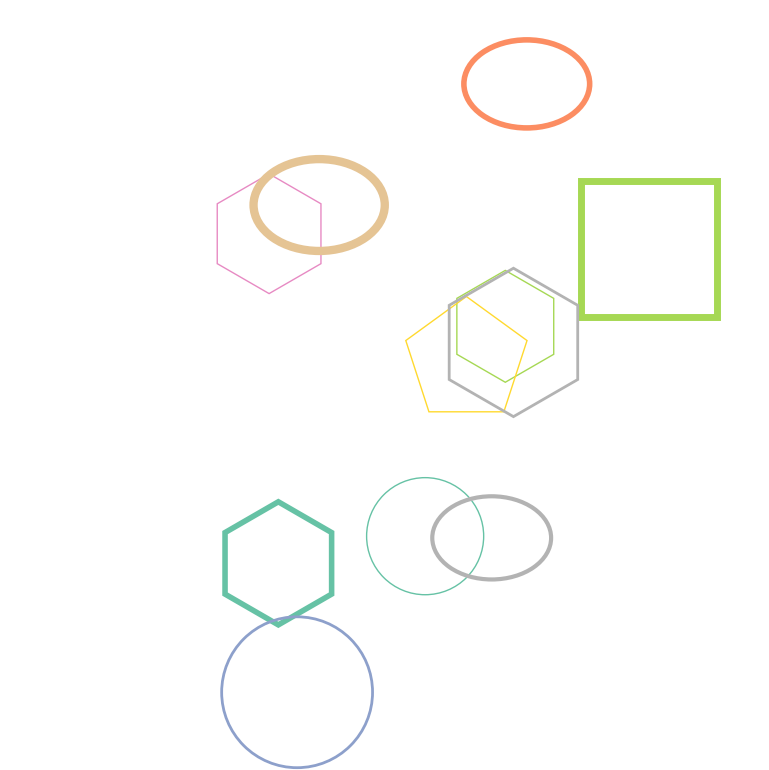[{"shape": "hexagon", "thickness": 2, "radius": 0.4, "center": [0.361, 0.268]}, {"shape": "circle", "thickness": 0.5, "radius": 0.38, "center": [0.552, 0.304]}, {"shape": "oval", "thickness": 2, "radius": 0.41, "center": [0.684, 0.891]}, {"shape": "circle", "thickness": 1, "radius": 0.49, "center": [0.386, 0.101]}, {"shape": "hexagon", "thickness": 0.5, "radius": 0.39, "center": [0.349, 0.696]}, {"shape": "square", "thickness": 2.5, "radius": 0.44, "center": [0.843, 0.677]}, {"shape": "hexagon", "thickness": 0.5, "radius": 0.36, "center": [0.656, 0.576]}, {"shape": "pentagon", "thickness": 0.5, "radius": 0.41, "center": [0.606, 0.532]}, {"shape": "oval", "thickness": 3, "radius": 0.43, "center": [0.414, 0.734]}, {"shape": "hexagon", "thickness": 1, "radius": 0.48, "center": [0.667, 0.555]}, {"shape": "oval", "thickness": 1.5, "radius": 0.39, "center": [0.639, 0.301]}]